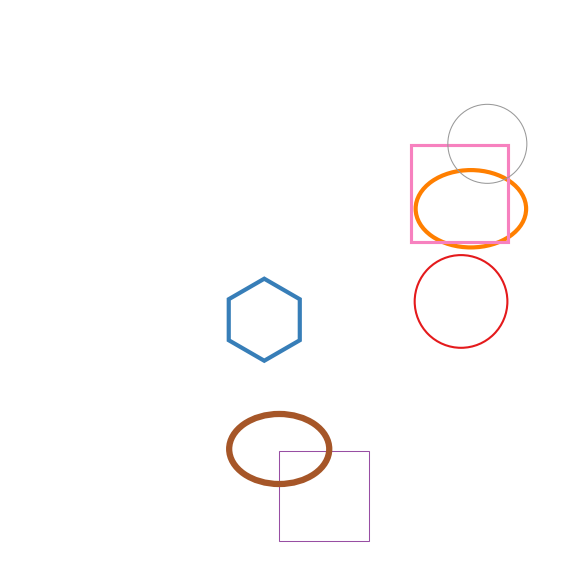[{"shape": "circle", "thickness": 1, "radius": 0.4, "center": [0.798, 0.477]}, {"shape": "hexagon", "thickness": 2, "radius": 0.36, "center": [0.458, 0.445]}, {"shape": "square", "thickness": 0.5, "radius": 0.39, "center": [0.561, 0.139]}, {"shape": "oval", "thickness": 2, "radius": 0.48, "center": [0.815, 0.638]}, {"shape": "oval", "thickness": 3, "radius": 0.43, "center": [0.483, 0.222]}, {"shape": "square", "thickness": 1.5, "radius": 0.42, "center": [0.796, 0.663]}, {"shape": "circle", "thickness": 0.5, "radius": 0.34, "center": [0.844, 0.75]}]